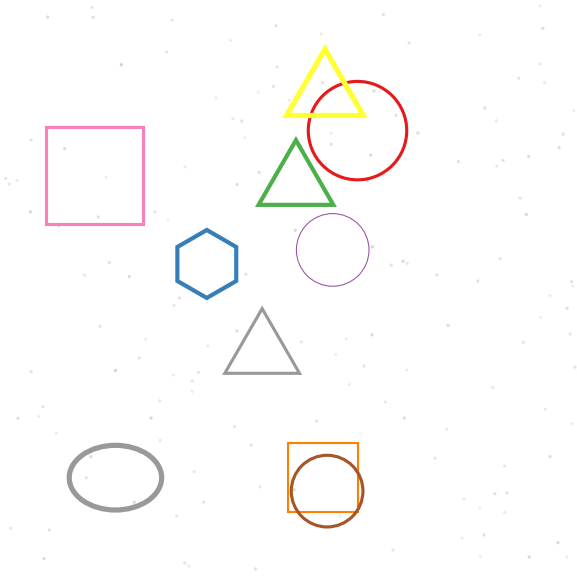[{"shape": "circle", "thickness": 1.5, "radius": 0.43, "center": [0.619, 0.773]}, {"shape": "hexagon", "thickness": 2, "radius": 0.29, "center": [0.358, 0.542]}, {"shape": "triangle", "thickness": 2, "radius": 0.37, "center": [0.512, 0.682]}, {"shape": "circle", "thickness": 0.5, "radius": 0.31, "center": [0.576, 0.566]}, {"shape": "square", "thickness": 1, "radius": 0.3, "center": [0.559, 0.172]}, {"shape": "triangle", "thickness": 2.5, "radius": 0.38, "center": [0.563, 0.838]}, {"shape": "circle", "thickness": 1.5, "radius": 0.31, "center": [0.566, 0.149]}, {"shape": "square", "thickness": 1.5, "radius": 0.42, "center": [0.163, 0.695]}, {"shape": "triangle", "thickness": 1.5, "radius": 0.37, "center": [0.454, 0.39]}, {"shape": "oval", "thickness": 2.5, "radius": 0.4, "center": [0.2, 0.172]}]